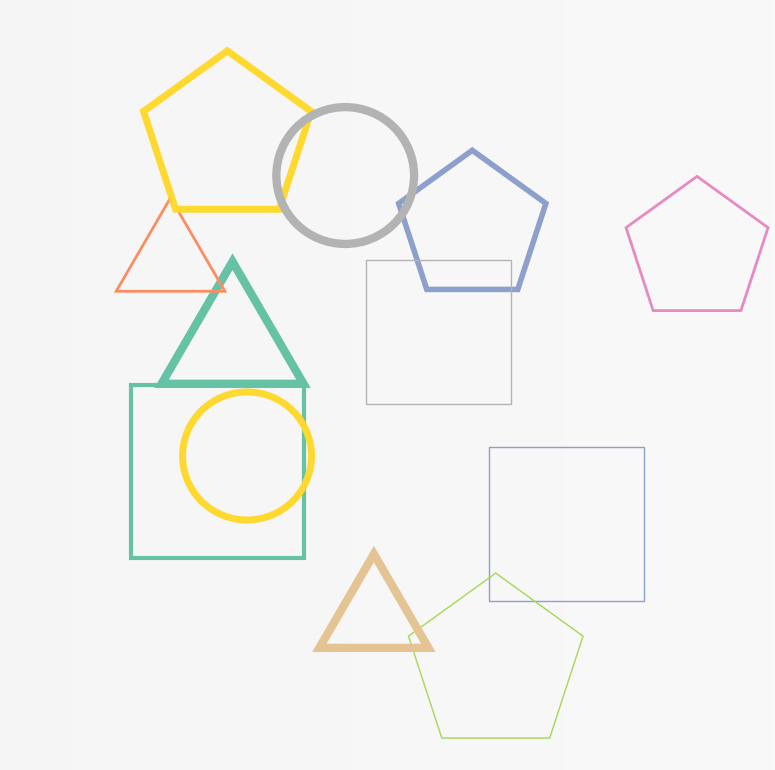[{"shape": "square", "thickness": 1.5, "radius": 0.56, "center": [0.28, 0.388]}, {"shape": "triangle", "thickness": 3, "radius": 0.53, "center": [0.3, 0.554]}, {"shape": "triangle", "thickness": 1, "radius": 0.4, "center": [0.22, 0.662]}, {"shape": "square", "thickness": 0.5, "radius": 0.5, "center": [0.731, 0.32]}, {"shape": "pentagon", "thickness": 2, "radius": 0.5, "center": [0.609, 0.705]}, {"shape": "pentagon", "thickness": 1, "radius": 0.48, "center": [0.899, 0.675]}, {"shape": "pentagon", "thickness": 0.5, "radius": 0.59, "center": [0.64, 0.137]}, {"shape": "circle", "thickness": 2.5, "radius": 0.42, "center": [0.319, 0.408]}, {"shape": "pentagon", "thickness": 2.5, "radius": 0.57, "center": [0.293, 0.82]}, {"shape": "triangle", "thickness": 3, "radius": 0.41, "center": [0.482, 0.199]}, {"shape": "circle", "thickness": 3, "radius": 0.44, "center": [0.445, 0.772]}, {"shape": "square", "thickness": 0.5, "radius": 0.47, "center": [0.566, 0.569]}]